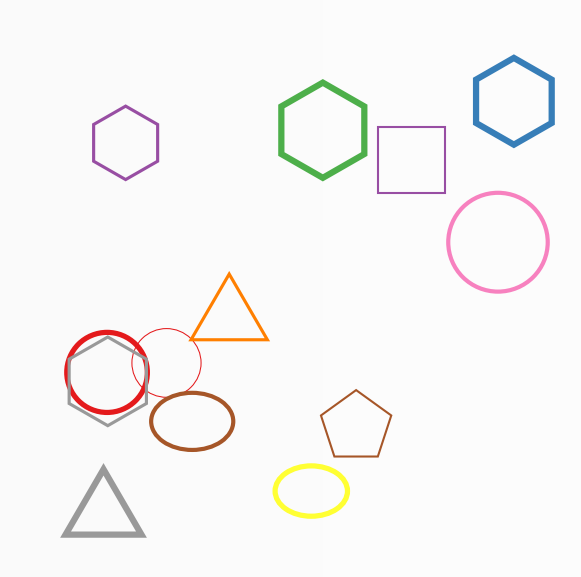[{"shape": "circle", "thickness": 0.5, "radius": 0.3, "center": [0.286, 0.371]}, {"shape": "circle", "thickness": 2.5, "radius": 0.35, "center": [0.184, 0.354]}, {"shape": "hexagon", "thickness": 3, "radius": 0.38, "center": [0.884, 0.824]}, {"shape": "hexagon", "thickness": 3, "radius": 0.41, "center": [0.555, 0.774]}, {"shape": "hexagon", "thickness": 1.5, "radius": 0.32, "center": [0.216, 0.752]}, {"shape": "square", "thickness": 1, "radius": 0.29, "center": [0.707, 0.722]}, {"shape": "triangle", "thickness": 1.5, "radius": 0.38, "center": [0.394, 0.449]}, {"shape": "oval", "thickness": 2.5, "radius": 0.31, "center": [0.536, 0.149]}, {"shape": "oval", "thickness": 2, "radius": 0.35, "center": [0.331, 0.269]}, {"shape": "pentagon", "thickness": 1, "radius": 0.32, "center": [0.613, 0.26]}, {"shape": "circle", "thickness": 2, "radius": 0.43, "center": [0.857, 0.58]}, {"shape": "hexagon", "thickness": 1.5, "radius": 0.38, "center": [0.185, 0.339]}, {"shape": "triangle", "thickness": 3, "radius": 0.38, "center": [0.178, 0.111]}]